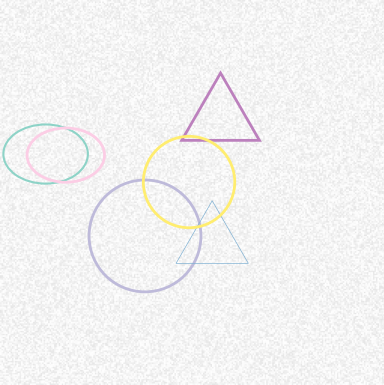[{"shape": "oval", "thickness": 1.5, "radius": 0.55, "center": [0.119, 0.6]}, {"shape": "circle", "thickness": 2, "radius": 0.73, "center": [0.377, 0.387]}, {"shape": "triangle", "thickness": 0.5, "radius": 0.54, "center": [0.551, 0.37]}, {"shape": "oval", "thickness": 2, "radius": 0.5, "center": [0.171, 0.597]}, {"shape": "triangle", "thickness": 2, "radius": 0.58, "center": [0.573, 0.694]}, {"shape": "circle", "thickness": 2, "radius": 0.59, "center": [0.491, 0.527]}]